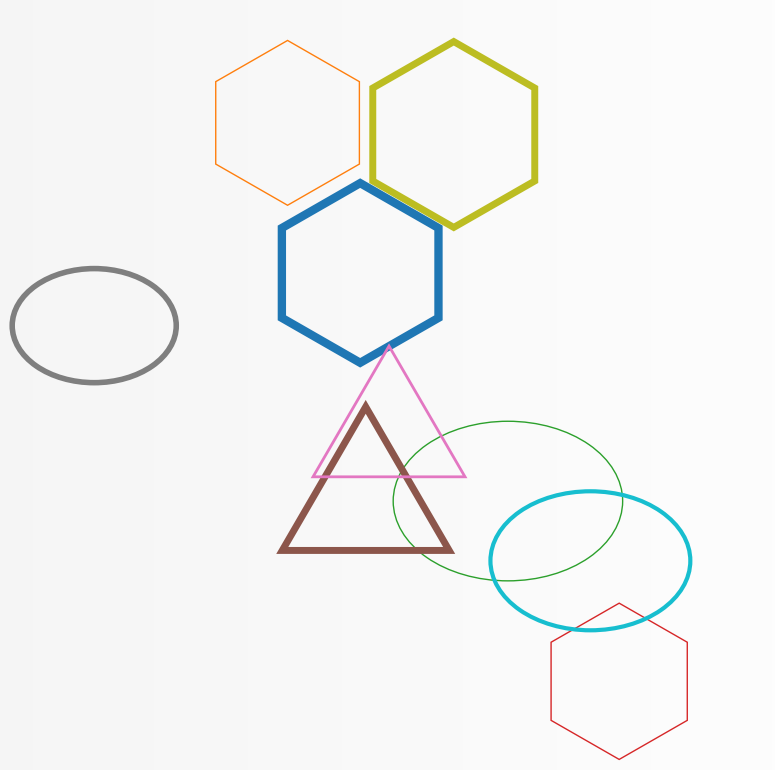[{"shape": "hexagon", "thickness": 3, "radius": 0.58, "center": [0.465, 0.646]}, {"shape": "hexagon", "thickness": 0.5, "radius": 0.54, "center": [0.371, 0.84]}, {"shape": "oval", "thickness": 0.5, "radius": 0.74, "center": [0.655, 0.349]}, {"shape": "hexagon", "thickness": 0.5, "radius": 0.51, "center": [0.799, 0.115]}, {"shape": "triangle", "thickness": 2.5, "radius": 0.62, "center": [0.472, 0.347]}, {"shape": "triangle", "thickness": 1, "radius": 0.57, "center": [0.502, 0.437]}, {"shape": "oval", "thickness": 2, "radius": 0.53, "center": [0.122, 0.577]}, {"shape": "hexagon", "thickness": 2.5, "radius": 0.6, "center": [0.586, 0.825]}, {"shape": "oval", "thickness": 1.5, "radius": 0.64, "center": [0.762, 0.272]}]